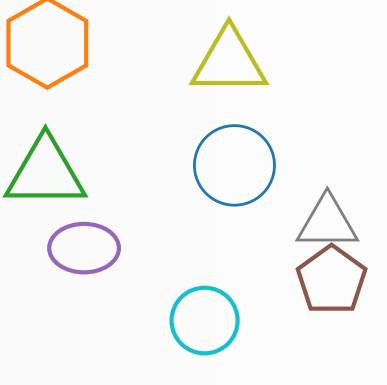[{"shape": "circle", "thickness": 2, "radius": 0.52, "center": [0.605, 0.57]}, {"shape": "hexagon", "thickness": 3, "radius": 0.58, "center": [0.122, 0.888]}, {"shape": "triangle", "thickness": 3, "radius": 0.59, "center": [0.117, 0.551]}, {"shape": "oval", "thickness": 3, "radius": 0.45, "center": [0.217, 0.356]}, {"shape": "pentagon", "thickness": 3, "radius": 0.46, "center": [0.856, 0.273]}, {"shape": "triangle", "thickness": 2, "radius": 0.45, "center": [0.845, 0.422]}, {"shape": "triangle", "thickness": 3, "radius": 0.55, "center": [0.591, 0.84]}, {"shape": "circle", "thickness": 3, "radius": 0.43, "center": [0.528, 0.167]}]